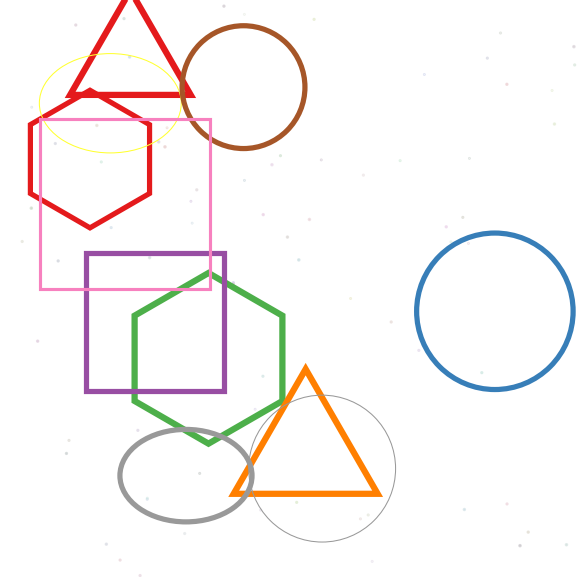[{"shape": "triangle", "thickness": 3, "radius": 0.6, "center": [0.226, 0.895]}, {"shape": "hexagon", "thickness": 2.5, "radius": 0.6, "center": [0.156, 0.724]}, {"shape": "circle", "thickness": 2.5, "radius": 0.68, "center": [0.857, 0.46]}, {"shape": "hexagon", "thickness": 3, "radius": 0.74, "center": [0.361, 0.379]}, {"shape": "square", "thickness": 2.5, "radius": 0.6, "center": [0.268, 0.441]}, {"shape": "triangle", "thickness": 3, "radius": 0.72, "center": [0.529, 0.216]}, {"shape": "oval", "thickness": 0.5, "radius": 0.61, "center": [0.191, 0.82]}, {"shape": "circle", "thickness": 2.5, "radius": 0.53, "center": [0.422, 0.848]}, {"shape": "square", "thickness": 1.5, "radius": 0.74, "center": [0.216, 0.646]}, {"shape": "circle", "thickness": 0.5, "radius": 0.64, "center": [0.558, 0.188]}, {"shape": "oval", "thickness": 2.5, "radius": 0.57, "center": [0.322, 0.176]}]